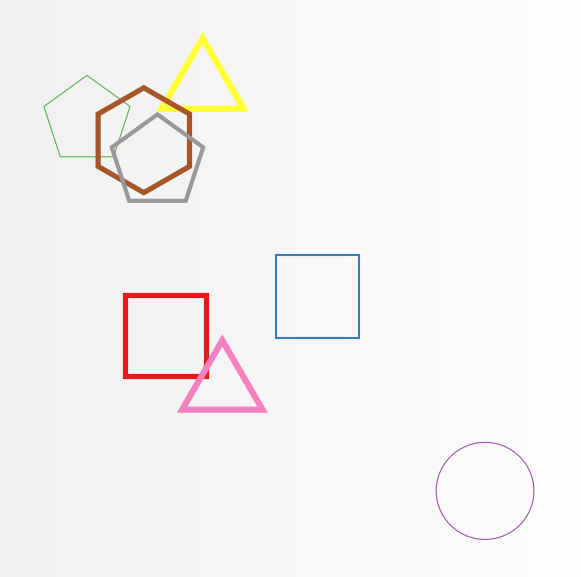[{"shape": "square", "thickness": 2.5, "radius": 0.35, "center": [0.284, 0.418]}, {"shape": "square", "thickness": 1, "radius": 0.36, "center": [0.546, 0.485]}, {"shape": "pentagon", "thickness": 0.5, "radius": 0.39, "center": [0.15, 0.791]}, {"shape": "circle", "thickness": 0.5, "radius": 0.42, "center": [0.835, 0.149]}, {"shape": "triangle", "thickness": 3, "radius": 0.41, "center": [0.349, 0.852]}, {"shape": "hexagon", "thickness": 2.5, "radius": 0.45, "center": [0.247, 0.756]}, {"shape": "triangle", "thickness": 3, "radius": 0.4, "center": [0.383, 0.33]}, {"shape": "pentagon", "thickness": 2, "radius": 0.41, "center": [0.271, 0.718]}]